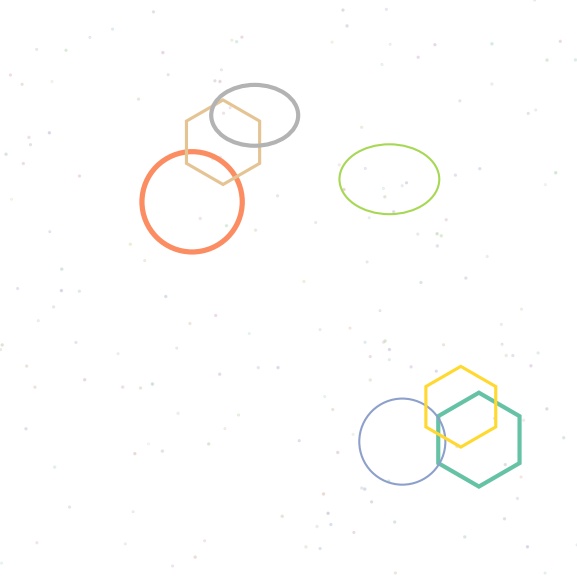[{"shape": "hexagon", "thickness": 2, "radius": 0.41, "center": [0.829, 0.238]}, {"shape": "circle", "thickness": 2.5, "radius": 0.43, "center": [0.333, 0.65]}, {"shape": "circle", "thickness": 1, "radius": 0.37, "center": [0.697, 0.234]}, {"shape": "oval", "thickness": 1, "radius": 0.43, "center": [0.674, 0.689]}, {"shape": "hexagon", "thickness": 1.5, "radius": 0.35, "center": [0.798, 0.295]}, {"shape": "hexagon", "thickness": 1.5, "radius": 0.37, "center": [0.386, 0.753]}, {"shape": "oval", "thickness": 2, "radius": 0.38, "center": [0.441, 0.799]}]